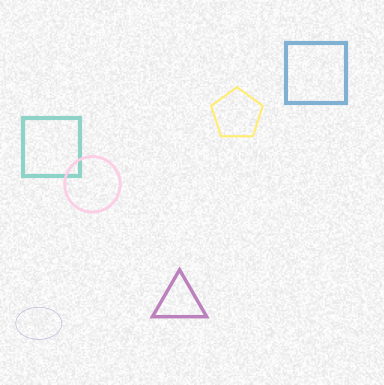[{"shape": "square", "thickness": 3, "radius": 0.37, "center": [0.133, 0.619]}, {"shape": "oval", "thickness": 0.5, "radius": 0.3, "center": [0.101, 0.16]}, {"shape": "square", "thickness": 3, "radius": 0.39, "center": [0.821, 0.811]}, {"shape": "circle", "thickness": 2, "radius": 0.36, "center": [0.24, 0.521]}, {"shape": "triangle", "thickness": 2.5, "radius": 0.41, "center": [0.466, 0.218]}, {"shape": "pentagon", "thickness": 1.5, "radius": 0.35, "center": [0.616, 0.703]}]